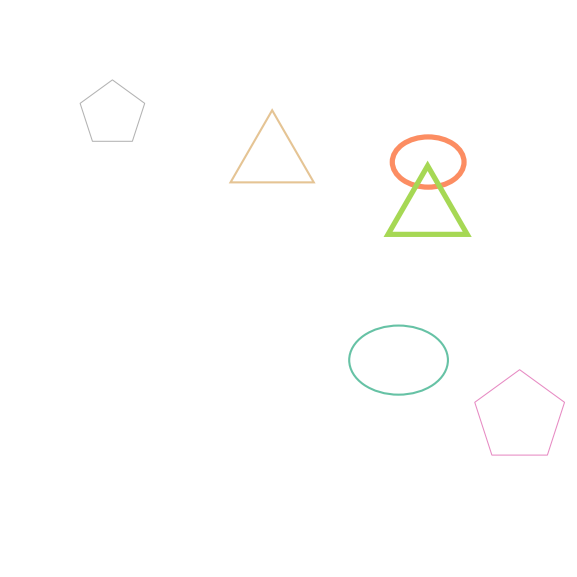[{"shape": "oval", "thickness": 1, "radius": 0.43, "center": [0.69, 0.376]}, {"shape": "oval", "thickness": 2.5, "radius": 0.31, "center": [0.741, 0.719]}, {"shape": "pentagon", "thickness": 0.5, "radius": 0.41, "center": [0.9, 0.277]}, {"shape": "triangle", "thickness": 2.5, "radius": 0.4, "center": [0.74, 0.633]}, {"shape": "triangle", "thickness": 1, "radius": 0.42, "center": [0.471, 0.725]}, {"shape": "pentagon", "thickness": 0.5, "radius": 0.29, "center": [0.195, 0.802]}]